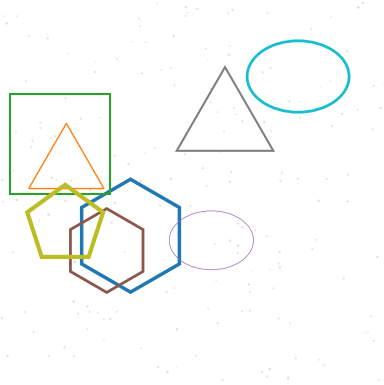[{"shape": "hexagon", "thickness": 2.5, "radius": 0.73, "center": [0.339, 0.388]}, {"shape": "triangle", "thickness": 1, "radius": 0.56, "center": [0.172, 0.567]}, {"shape": "square", "thickness": 1.5, "radius": 0.65, "center": [0.156, 0.626]}, {"shape": "oval", "thickness": 0.5, "radius": 0.55, "center": [0.549, 0.376]}, {"shape": "hexagon", "thickness": 2, "radius": 0.54, "center": [0.277, 0.349]}, {"shape": "triangle", "thickness": 1.5, "radius": 0.72, "center": [0.584, 0.681]}, {"shape": "pentagon", "thickness": 3, "radius": 0.52, "center": [0.169, 0.416]}, {"shape": "oval", "thickness": 2, "radius": 0.66, "center": [0.774, 0.801]}]